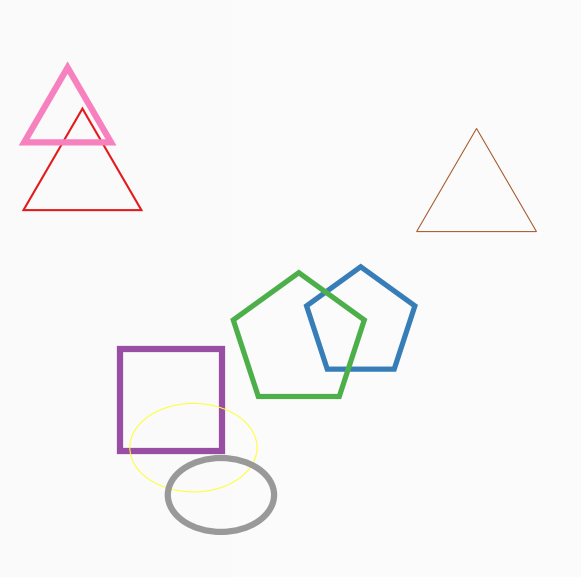[{"shape": "triangle", "thickness": 1, "radius": 0.59, "center": [0.142, 0.694]}, {"shape": "pentagon", "thickness": 2.5, "radius": 0.49, "center": [0.621, 0.439]}, {"shape": "pentagon", "thickness": 2.5, "radius": 0.59, "center": [0.514, 0.408]}, {"shape": "square", "thickness": 3, "radius": 0.44, "center": [0.294, 0.306]}, {"shape": "oval", "thickness": 0.5, "radius": 0.55, "center": [0.333, 0.224]}, {"shape": "triangle", "thickness": 0.5, "radius": 0.6, "center": [0.82, 0.658]}, {"shape": "triangle", "thickness": 3, "radius": 0.43, "center": [0.116, 0.796]}, {"shape": "oval", "thickness": 3, "radius": 0.46, "center": [0.38, 0.142]}]